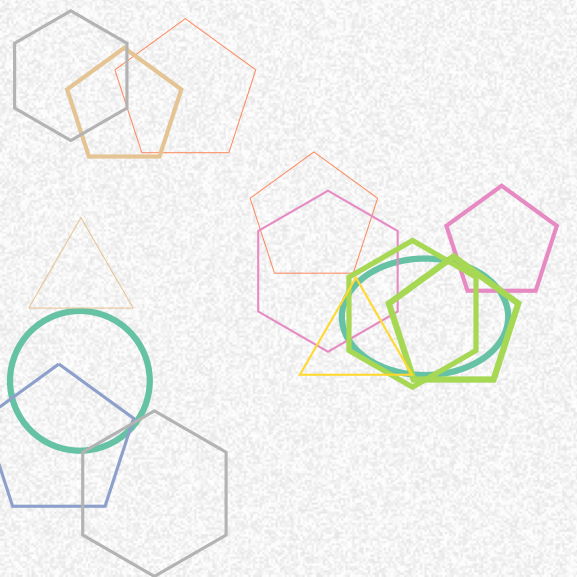[{"shape": "circle", "thickness": 3, "radius": 0.6, "center": [0.138, 0.34]}, {"shape": "oval", "thickness": 3, "radius": 0.72, "center": [0.736, 0.451]}, {"shape": "pentagon", "thickness": 0.5, "radius": 0.58, "center": [0.544, 0.62]}, {"shape": "pentagon", "thickness": 0.5, "radius": 0.64, "center": [0.321, 0.839]}, {"shape": "pentagon", "thickness": 1.5, "radius": 0.68, "center": [0.102, 0.233]}, {"shape": "hexagon", "thickness": 1, "radius": 0.7, "center": [0.568, 0.529]}, {"shape": "pentagon", "thickness": 2, "radius": 0.5, "center": [0.869, 0.577]}, {"shape": "hexagon", "thickness": 2.5, "radius": 0.63, "center": [0.714, 0.456]}, {"shape": "pentagon", "thickness": 3, "radius": 0.59, "center": [0.785, 0.437]}, {"shape": "triangle", "thickness": 1, "radius": 0.56, "center": [0.616, 0.406]}, {"shape": "triangle", "thickness": 0.5, "radius": 0.52, "center": [0.14, 0.518]}, {"shape": "pentagon", "thickness": 2, "radius": 0.52, "center": [0.215, 0.812]}, {"shape": "hexagon", "thickness": 1.5, "radius": 0.56, "center": [0.123, 0.868]}, {"shape": "hexagon", "thickness": 1.5, "radius": 0.72, "center": [0.267, 0.144]}]